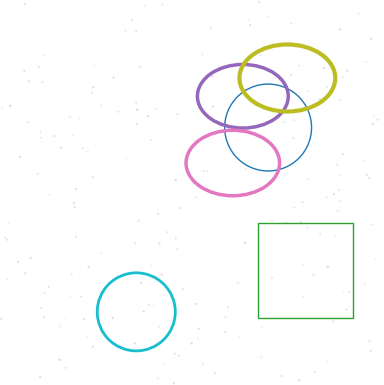[{"shape": "circle", "thickness": 1, "radius": 0.56, "center": [0.696, 0.669]}, {"shape": "square", "thickness": 1, "radius": 0.61, "center": [0.793, 0.298]}, {"shape": "oval", "thickness": 2.5, "radius": 0.59, "center": [0.631, 0.75]}, {"shape": "oval", "thickness": 2.5, "radius": 0.61, "center": [0.605, 0.577]}, {"shape": "oval", "thickness": 3, "radius": 0.62, "center": [0.746, 0.797]}, {"shape": "circle", "thickness": 2, "radius": 0.51, "center": [0.354, 0.19]}]